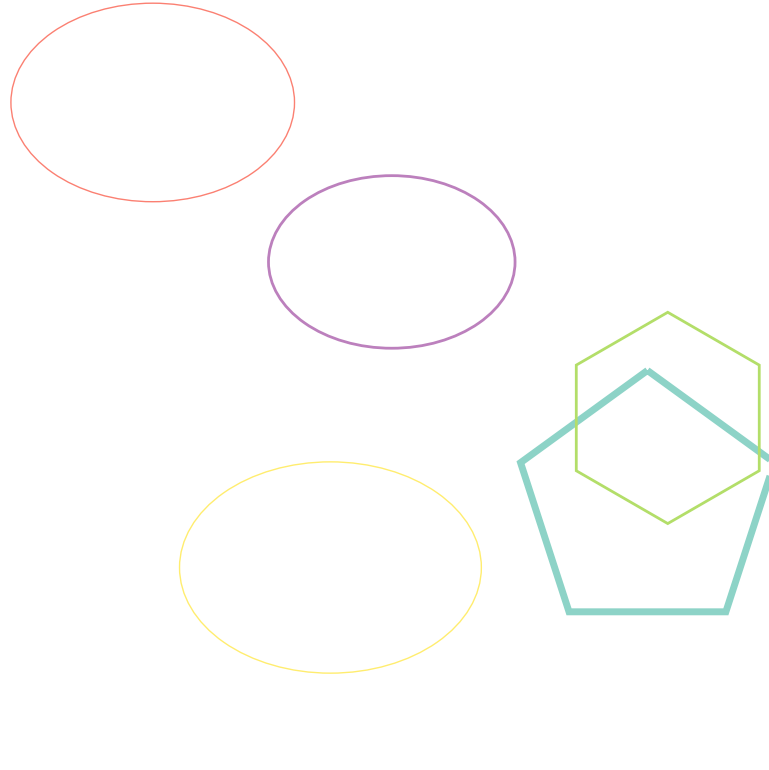[{"shape": "pentagon", "thickness": 2.5, "radius": 0.87, "center": [0.841, 0.346]}, {"shape": "oval", "thickness": 0.5, "radius": 0.92, "center": [0.198, 0.867]}, {"shape": "hexagon", "thickness": 1, "radius": 0.69, "center": [0.867, 0.457]}, {"shape": "oval", "thickness": 1, "radius": 0.8, "center": [0.509, 0.66]}, {"shape": "oval", "thickness": 0.5, "radius": 0.98, "center": [0.429, 0.263]}]